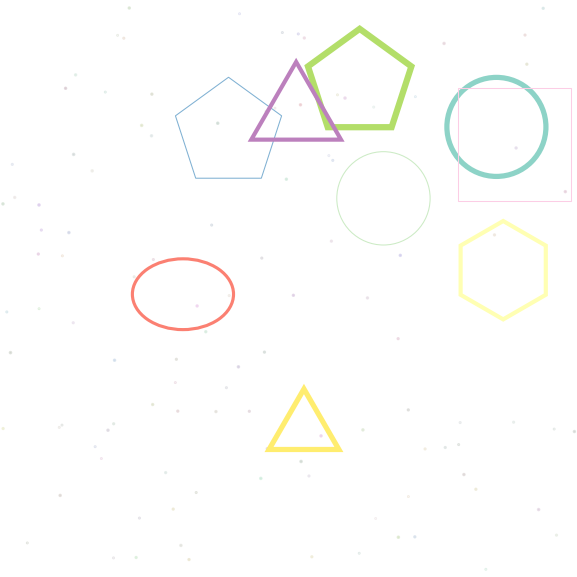[{"shape": "circle", "thickness": 2.5, "radius": 0.43, "center": [0.86, 0.779]}, {"shape": "hexagon", "thickness": 2, "radius": 0.43, "center": [0.871, 0.531]}, {"shape": "oval", "thickness": 1.5, "radius": 0.44, "center": [0.317, 0.49]}, {"shape": "pentagon", "thickness": 0.5, "radius": 0.48, "center": [0.396, 0.769]}, {"shape": "pentagon", "thickness": 3, "radius": 0.47, "center": [0.623, 0.855]}, {"shape": "square", "thickness": 0.5, "radius": 0.49, "center": [0.891, 0.749]}, {"shape": "triangle", "thickness": 2, "radius": 0.45, "center": [0.513, 0.802]}, {"shape": "circle", "thickness": 0.5, "radius": 0.4, "center": [0.664, 0.656]}, {"shape": "triangle", "thickness": 2.5, "radius": 0.35, "center": [0.526, 0.256]}]